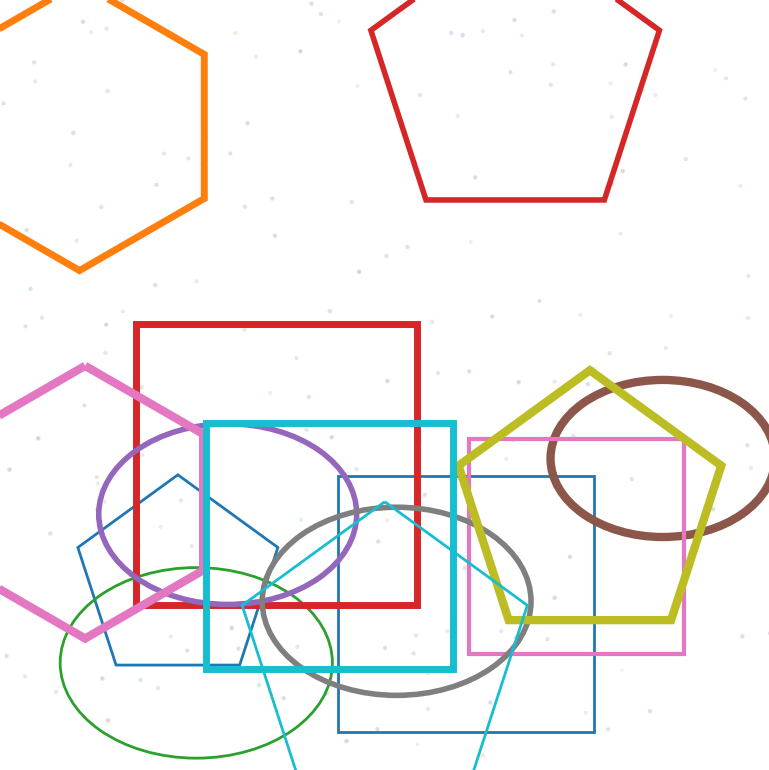[{"shape": "pentagon", "thickness": 1, "radius": 0.68, "center": [0.231, 0.247]}, {"shape": "square", "thickness": 1, "radius": 0.83, "center": [0.605, 0.215]}, {"shape": "hexagon", "thickness": 2.5, "radius": 0.94, "center": [0.103, 0.836]}, {"shape": "oval", "thickness": 1, "radius": 0.88, "center": [0.255, 0.139]}, {"shape": "square", "thickness": 2.5, "radius": 0.91, "center": [0.359, 0.397]}, {"shape": "pentagon", "thickness": 2, "radius": 0.99, "center": [0.669, 0.9]}, {"shape": "oval", "thickness": 2, "radius": 0.84, "center": [0.296, 0.332]}, {"shape": "oval", "thickness": 3, "radius": 0.73, "center": [0.861, 0.405]}, {"shape": "hexagon", "thickness": 3, "radius": 0.89, "center": [0.111, 0.348]}, {"shape": "square", "thickness": 1.5, "radius": 0.7, "center": [0.749, 0.291]}, {"shape": "oval", "thickness": 2, "radius": 0.87, "center": [0.515, 0.219]}, {"shape": "pentagon", "thickness": 3, "radius": 0.9, "center": [0.766, 0.34]}, {"shape": "square", "thickness": 2.5, "radius": 0.8, "center": [0.428, 0.291]}, {"shape": "pentagon", "thickness": 1, "radius": 0.97, "center": [0.5, 0.154]}]